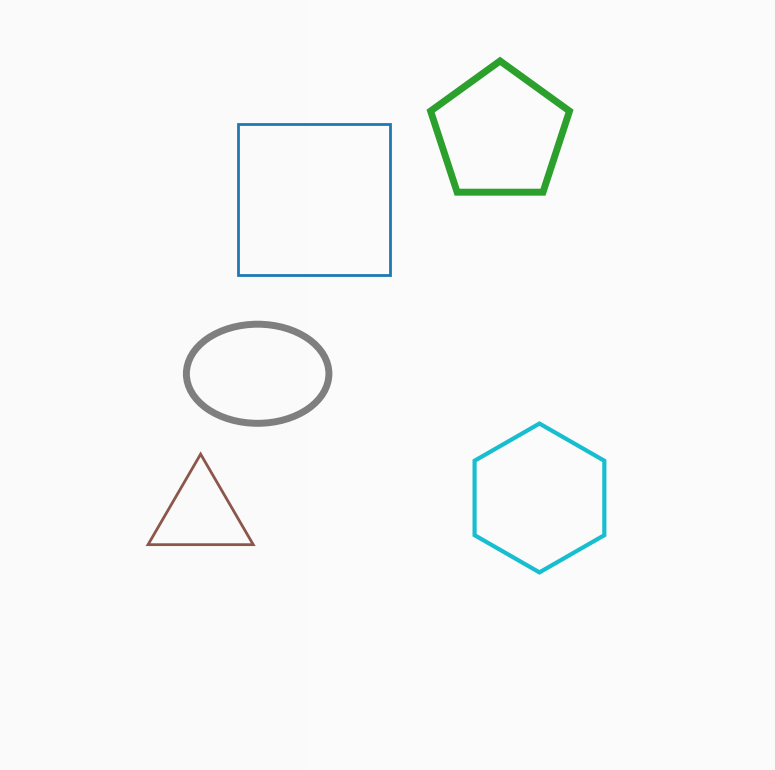[{"shape": "square", "thickness": 1, "radius": 0.49, "center": [0.405, 0.741]}, {"shape": "pentagon", "thickness": 2.5, "radius": 0.47, "center": [0.645, 0.827]}, {"shape": "triangle", "thickness": 1, "radius": 0.39, "center": [0.259, 0.332]}, {"shape": "oval", "thickness": 2.5, "radius": 0.46, "center": [0.332, 0.515]}, {"shape": "hexagon", "thickness": 1.5, "radius": 0.48, "center": [0.696, 0.353]}]